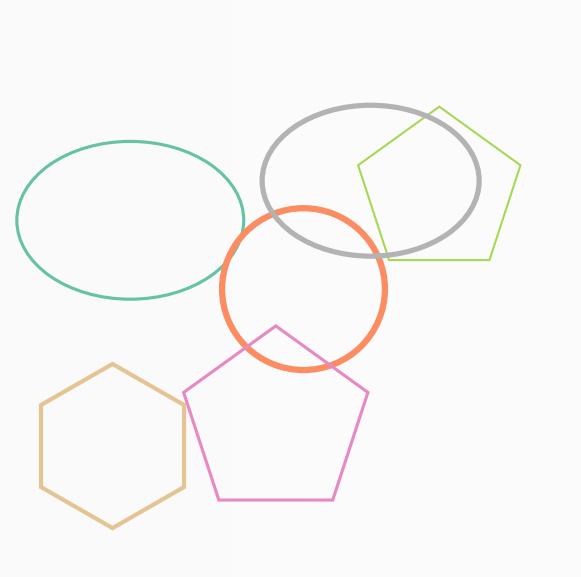[{"shape": "oval", "thickness": 1.5, "radius": 0.98, "center": [0.224, 0.618]}, {"shape": "circle", "thickness": 3, "radius": 0.7, "center": [0.522, 0.499]}, {"shape": "pentagon", "thickness": 1.5, "radius": 0.83, "center": [0.474, 0.268]}, {"shape": "pentagon", "thickness": 1, "radius": 0.73, "center": [0.756, 0.668]}, {"shape": "hexagon", "thickness": 2, "radius": 0.71, "center": [0.194, 0.227]}, {"shape": "oval", "thickness": 2.5, "radius": 0.93, "center": [0.638, 0.686]}]